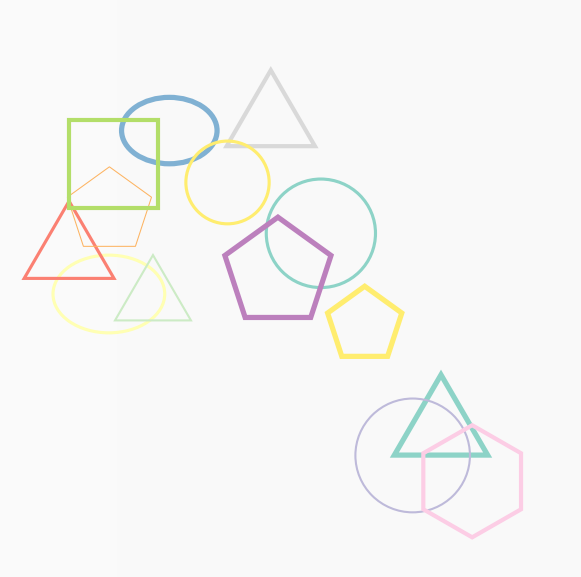[{"shape": "triangle", "thickness": 2.5, "radius": 0.46, "center": [0.759, 0.257]}, {"shape": "circle", "thickness": 1.5, "radius": 0.47, "center": [0.552, 0.595]}, {"shape": "oval", "thickness": 1.5, "radius": 0.48, "center": [0.187, 0.49]}, {"shape": "circle", "thickness": 1, "radius": 0.49, "center": [0.71, 0.211]}, {"shape": "triangle", "thickness": 1.5, "radius": 0.45, "center": [0.119, 0.562]}, {"shape": "oval", "thickness": 2.5, "radius": 0.41, "center": [0.291, 0.773]}, {"shape": "pentagon", "thickness": 0.5, "radius": 0.38, "center": [0.188, 0.634]}, {"shape": "square", "thickness": 2, "radius": 0.38, "center": [0.196, 0.715]}, {"shape": "hexagon", "thickness": 2, "radius": 0.49, "center": [0.812, 0.166]}, {"shape": "triangle", "thickness": 2, "radius": 0.44, "center": [0.466, 0.79]}, {"shape": "pentagon", "thickness": 2.5, "radius": 0.48, "center": [0.478, 0.527]}, {"shape": "triangle", "thickness": 1, "radius": 0.38, "center": [0.263, 0.482]}, {"shape": "circle", "thickness": 1.5, "radius": 0.36, "center": [0.391, 0.683]}, {"shape": "pentagon", "thickness": 2.5, "radius": 0.34, "center": [0.627, 0.436]}]